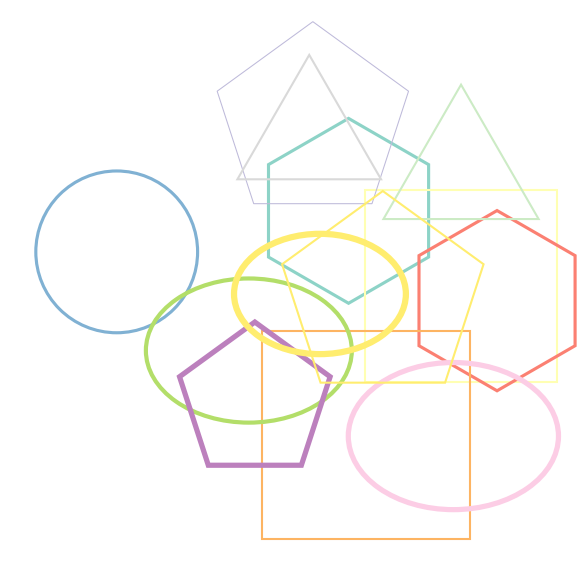[{"shape": "hexagon", "thickness": 1.5, "radius": 0.8, "center": [0.604, 0.634]}, {"shape": "square", "thickness": 1, "radius": 0.83, "center": [0.799, 0.505]}, {"shape": "pentagon", "thickness": 0.5, "radius": 0.87, "center": [0.542, 0.787]}, {"shape": "hexagon", "thickness": 1.5, "radius": 0.78, "center": [0.861, 0.478]}, {"shape": "circle", "thickness": 1.5, "radius": 0.7, "center": [0.202, 0.563]}, {"shape": "square", "thickness": 1, "radius": 0.9, "center": [0.634, 0.245]}, {"shape": "oval", "thickness": 2, "radius": 0.89, "center": [0.431, 0.392]}, {"shape": "oval", "thickness": 2.5, "radius": 0.91, "center": [0.785, 0.244]}, {"shape": "triangle", "thickness": 1, "radius": 0.72, "center": [0.535, 0.76]}, {"shape": "pentagon", "thickness": 2.5, "radius": 0.69, "center": [0.441, 0.304]}, {"shape": "triangle", "thickness": 1, "radius": 0.78, "center": [0.798, 0.697]}, {"shape": "oval", "thickness": 3, "radius": 0.74, "center": [0.554, 0.49]}, {"shape": "pentagon", "thickness": 1, "radius": 0.92, "center": [0.663, 0.485]}]